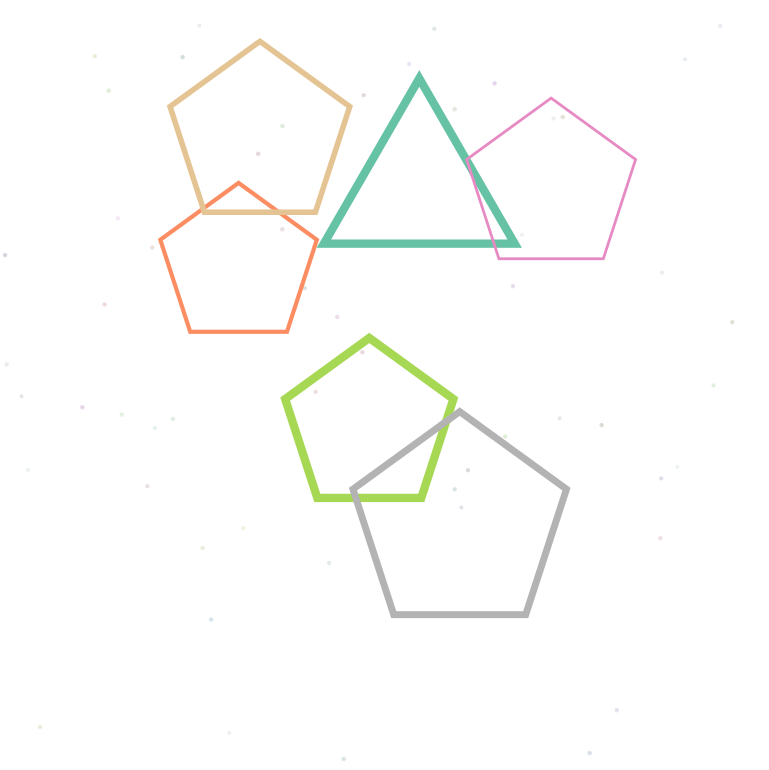[{"shape": "triangle", "thickness": 3, "radius": 0.72, "center": [0.545, 0.755]}, {"shape": "pentagon", "thickness": 1.5, "radius": 0.53, "center": [0.31, 0.656]}, {"shape": "pentagon", "thickness": 1, "radius": 0.58, "center": [0.716, 0.757]}, {"shape": "pentagon", "thickness": 3, "radius": 0.57, "center": [0.48, 0.446]}, {"shape": "pentagon", "thickness": 2, "radius": 0.61, "center": [0.338, 0.824]}, {"shape": "pentagon", "thickness": 2.5, "radius": 0.73, "center": [0.597, 0.32]}]